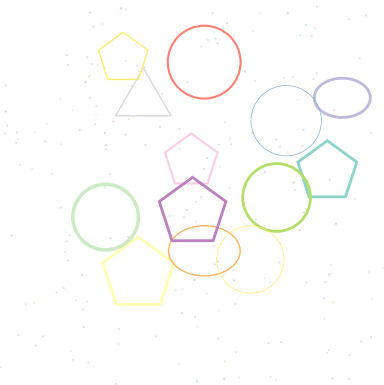[{"shape": "pentagon", "thickness": 2, "radius": 0.4, "center": [0.85, 0.554]}, {"shape": "pentagon", "thickness": 2, "radius": 0.49, "center": [0.359, 0.287]}, {"shape": "oval", "thickness": 2, "radius": 0.36, "center": [0.889, 0.746]}, {"shape": "circle", "thickness": 1.5, "radius": 0.47, "center": [0.53, 0.839]}, {"shape": "circle", "thickness": 0.5, "radius": 0.46, "center": [0.743, 0.687]}, {"shape": "oval", "thickness": 1, "radius": 0.47, "center": [0.531, 0.348]}, {"shape": "circle", "thickness": 2, "radius": 0.44, "center": [0.718, 0.487]}, {"shape": "pentagon", "thickness": 1.5, "radius": 0.36, "center": [0.497, 0.582]}, {"shape": "triangle", "thickness": 1, "radius": 0.42, "center": [0.372, 0.741]}, {"shape": "pentagon", "thickness": 2, "radius": 0.45, "center": [0.5, 0.448]}, {"shape": "circle", "thickness": 2.5, "radius": 0.43, "center": [0.274, 0.436]}, {"shape": "circle", "thickness": 0.5, "radius": 0.44, "center": [0.65, 0.326]}, {"shape": "pentagon", "thickness": 1, "radius": 0.34, "center": [0.32, 0.848]}]